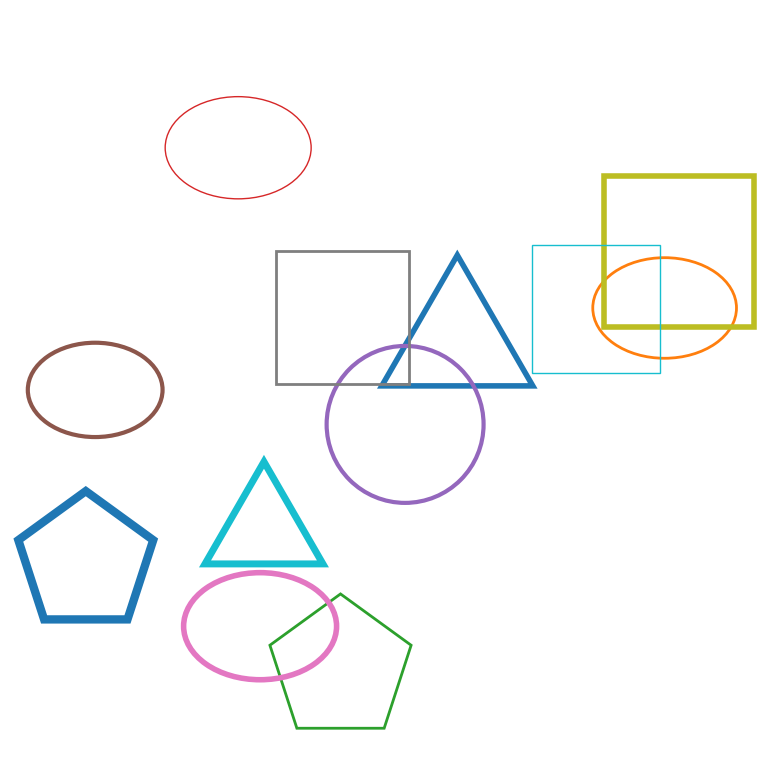[{"shape": "triangle", "thickness": 2, "radius": 0.57, "center": [0.594, 0.555]}, {"shape": "pentagon", "thickness": 3, "radius": 0.46, "center": [0.111, 0.27]}, {"shape": "oval", "thickness": 1, "radius": 0.47, "center": [0.863, 0.6]}, {"shape": "pentagon", "thickness": 1, "radius": 0.48, "center": [0.442, 0.132]}, {"shape": "oval", "thickness": 0.5, "radius": 0.47, "center": [0.309, 0.808]}, {"shape": "circle", "thickness": 1.5, "radius": 0.51, "center": [0.526, 0.449]}, {"shape": "oval", "thickness": 1.5, "radius": 0.44, "center": [0.124, 0.494]}, {"shape": "oval", "thickness": 2, "radius": 0.5, "center": [0.338, 0.187]}, {"shape": "square", "thickness": 1, "radius": 0.43, "center": [0.444, 0.587]}, {"shape": "square", "thickness": 2, "radius": 0.49, "center": [0.882, 0.674]}, {"shape": "square", "thickness": 0.5, "radius": 0.41, "center": [0.774, 0.599]}, {"shape": "triangle", "thickness": 2.5, "radius": 0.44, "center": [0.343, 0.312]}]